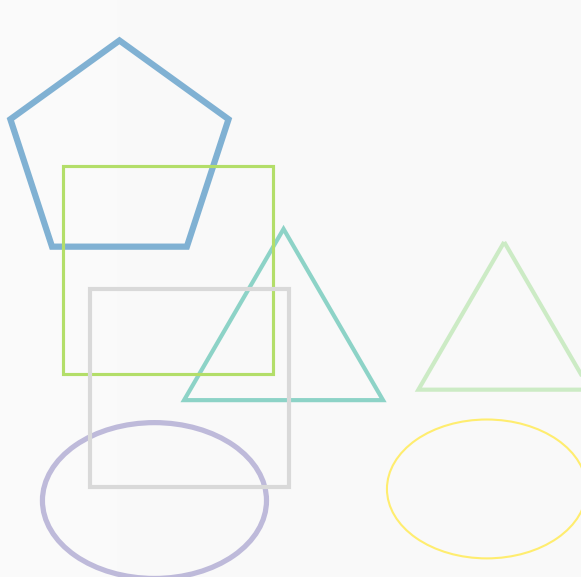[{"shape": "triangle", "thickness": 2, "radius": 0.99, "center": [0.488, 0.405]}, {"shape": "oval", "thickness": 2.5, "radius": 0.96, "center": [0.266, 0.132]}, {"shape": "pentagon", "thickness": 3, "radius": 0.99, "center": [0.206, 0.732]}, {"shape": "square", "thickness": 1.5, "radius": 0.9, "center": [0.289, 0.531]}, {"shape": "square", "thickness": 2, "radius": 0.86, "center": [0.326, 0.327]}, {"shape": "triangle", "thickness": 2, "radius": 0.85, "center": [0.867, 0.41]}, {"shape": "oval", "thickness": 1, "radius": 0.86, "center": [0.837, 0.152]}]